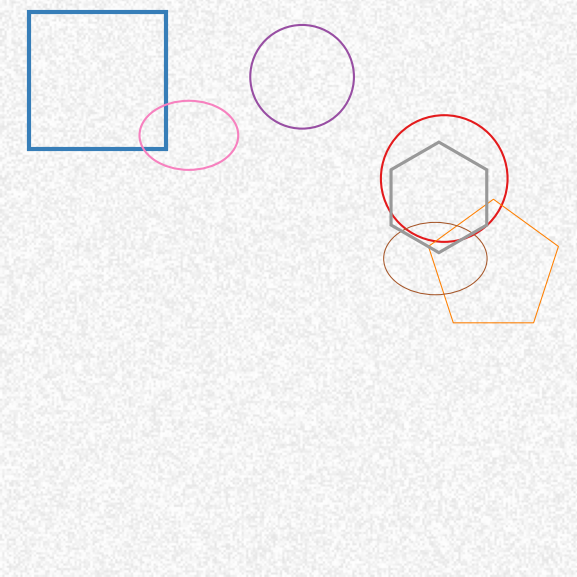[{"shape": "circle", "thickness": 1, "radius": 0.55, "center": [0.769, 0.69]}, {"shape": "square", "thickness": 2, "radius": 0.59, "center": [0.169, 0.859]}, {"shape": "circle", "thickness": 1, "radius": 0.45, "center": [0.523, 0.866]}, {"shape": "pentagon", "thickness": 0.5, "radius": 0.59, "center": [0.854, 0.536]}, {"shape": "oval", "thickness": 0.5, "radius": 0.45, "center": [0.754, 0.551]}, {"shape": "oval", "thickness": 1, "radius": 0.43, "center": [0.327, 0.765]}, {"shape": "hexagon", "thickness": 1.5, "radius": 0.48, "center": [0.76, 0.657]}]